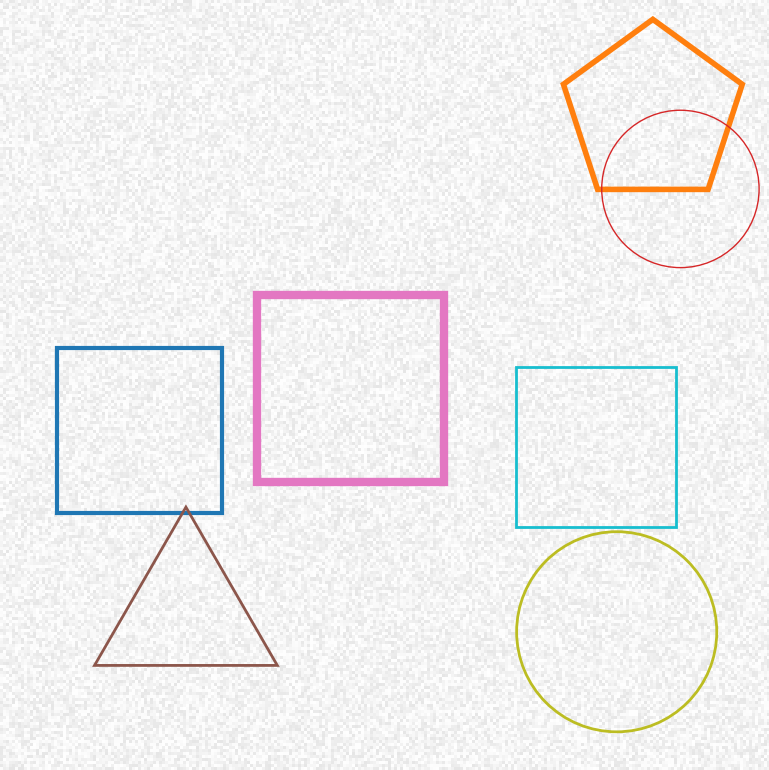[{"shape": "square", "thickness": 1.5, "radius": 0.54, "center": [0.181, 0.441]}, {"shape": "pentagon", "thickness": 2, "radius": 0.61, "center": [0.848, 0.853]}, {"shape": "circle", "thickness": 0.5, "radius": 0.51, "center": [0.884, 0.755]}, {"shape": "triangle", "thickness": 1, "radius": 0.69, "center": [0.241, 0.204]}, {"shape": "square", "thickness": 3, "radius": 0.61, "center": [0.456, 0.496]}, {"shape": "circle", "thickness": 1, "radius": 0.65, "center": [0.801, 0.18]}, {"shape": "square", "thickness": 1, "radius": 0.52, "center": [0.774, 0.419]}]